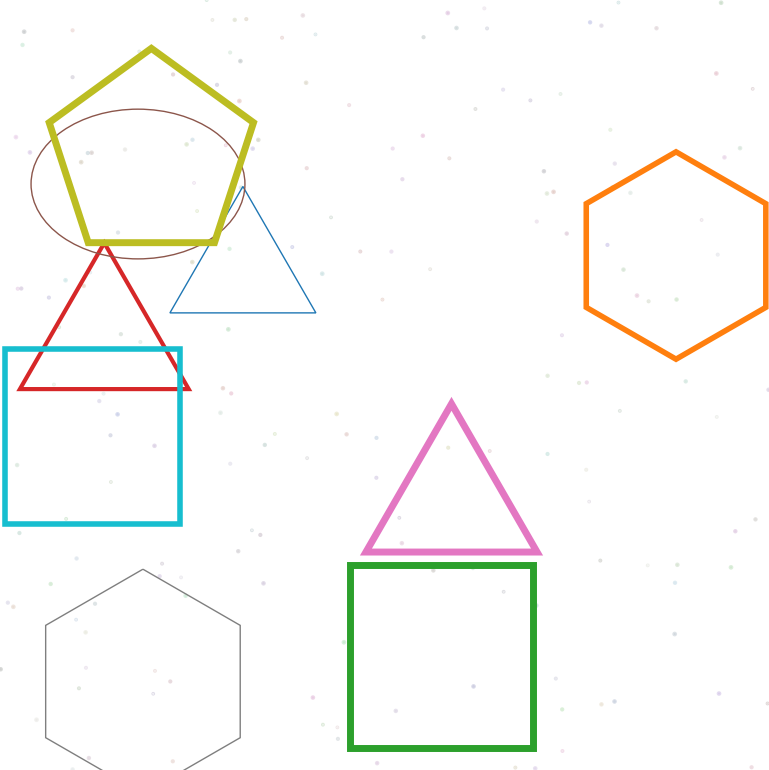[{"shape": "triangle", "thickness": 0.5, "radius": 0.55, "center": [0.315, 0.648]}, {"shape": "hexagon", "thickness": 2, "radius": 0.67, "center": [0.878, 0.668]}, {"shape": "square", "thickness": 2.5, "radius": 0.59, "center": [0.574, 0.148]}, {"shape": "triangle", "thickness": 1.5, "radius": 0.63, "center": [0.135, 0.558]}, {"shape": "oval", "thickness": 0.5, "radius": 0.69, "center": [0.179, 0.761]}, {"shape": "triangle", "thickness": 2.5, "radius": 0.64, "center": [0.586, 0.347]}, {"shape": "hexagon", "thickness": 0.5, "radius": 0.73, "center": [0.186, 0.115]}, {"shape": "pentagon", "thickness": 2.5, "radius": 0.7, "center": [0.197, 0.798]}, {"shape": "square", "thickness": 2, "radius": 0.57, "center": [0.12, 0.433]}]